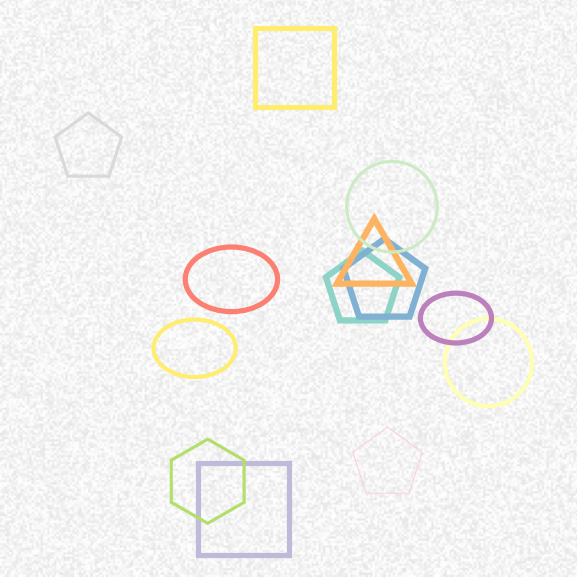[{"shape": "pentagon", "thickness": 3, "radius": 0.33, "center": [0.628, 0.498]}, {"shape": "circle", "thickness": 2, "radius": 0.38, "center": [0.846, 0.371]}, {"shape": "square", "thickness": 2.5, "radius": 0.4, "center": [0.421, 0.118]}, {"shape": "oval", "thickness": 2.5, "radius": 0.4, "center": [0.401, 0.515]}, {"shape": "pentagon", "thickness": 3, "radius": 0.37, "center": [0.666, 0.511]}, {"shape": "triangle", "thickness": 3, "radius": 0.37, "center": [0.648, 0.545]}, {"shape": "hexagon", "thickness": 1.5, "radius": 0.36, "center": [0.36, 0.166]}, {"shape": "pentagon", "thickness": 0.5, "radius": 0.32, "center": [0.671, 0.196]}, {"shape": "pentagon", "thickness": 1.5, "radius": 0.3, "center": [0.153, 0.743]}, {"shape": "oval", "thickness": 2.5, "radius": 0.31, "center": [0.79, 0.448]}, {"shape": "circle", "thickness": 1.5, "radius": 0.39, "center": [0.679, 0.641]}, {"shape": "square", "thickness": 2.5, "radius": 0.34, "center": [0.511, 0.882]}, {"shape": "oval", "thickness": 2, "radius": 0.36, "center": [0.337, 0.396]}]